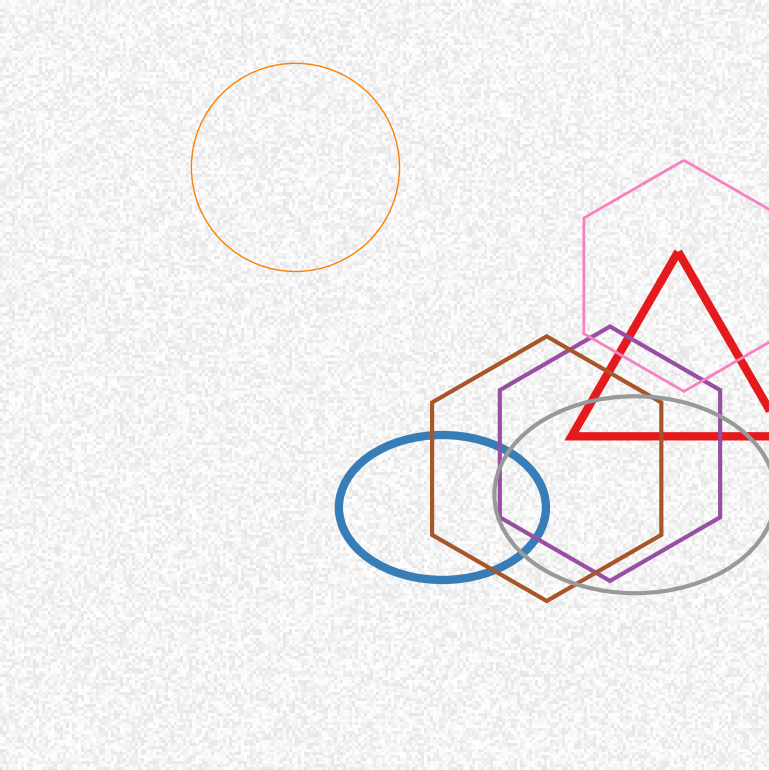[{"shape": "triangle", "thickness": 3, "radius": 0.8, "center": [0.881, 0.513]}, {"shape": "oval", "thickness": 3, "radius": 0.67, "center": [0.575, 0.341]}, {"shape": "hexagon", "thickness": 1.5, "radius": 0.83, "center": [0.792, 0.411]}, {"shape": "circle", "thickness": 0.5, "radius": 0.68, "center": [0.384, 0.783]}, {"shape": "hexagon", "thickness": 1.5, "radius": 0.86, "center": [0.71, 0.391]}, {"shape": "hexagon", "thickness": 1, "radius": 0.75, "center": [0.888, 0.642]}, {"shape": "oval", "thickness": 1.5, "radius": 0.91, "center": [0.825, 0.357]}]